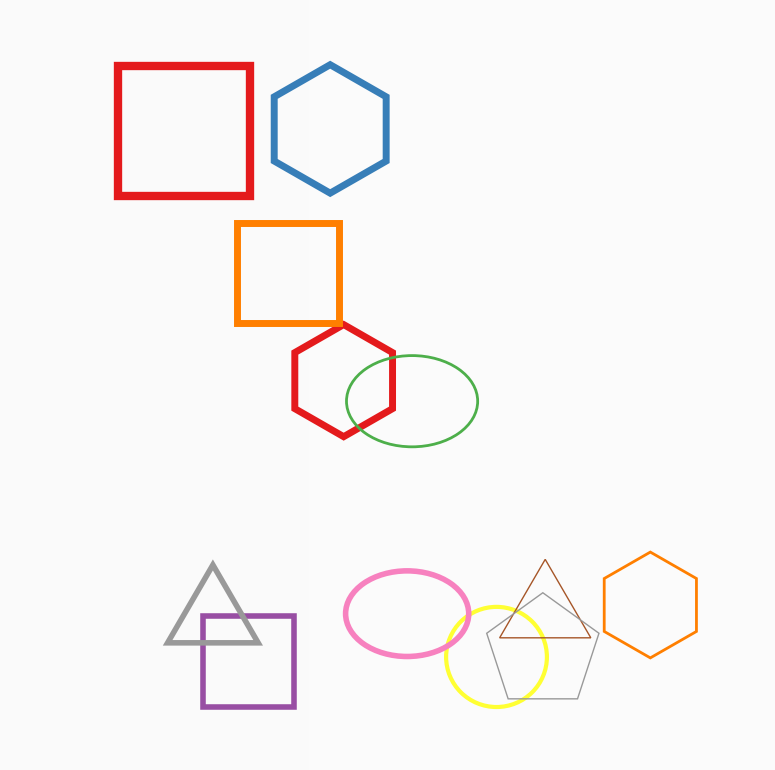[{"shape": "hexagon", "thickness": 2.5, "radius": 0.36, "center": [0.443, 0.506]}, {"shape": "square", "thickness": 3, "radius": 0.42, "center": [0.237, 0.83]}, {"shape": "hexagon", "thickness": 2.5, "radius": 0.42, "center": [0.426, 0.833]}, {"shape": "oval", "thickness": 1, "radius": 0.42, "center": [0.532, 0.479]}, {"shape": "square", "thickness": 2, "radius": 0.29, "center": [0.321, 0.141]}, {"shape": "square", "thickness": 2.5, "radius": 0.33, "center": [0.372, 0.645]}, {"shape": "hexagon", "thickness": 1, "radius": 0.34, "center": [0.839, 0.214]}, {"shape": "circle", "thickness": 1.5, "radius": 0.33, "center": [0.641, 0.147]}, {"shape": "triangle", "thickness": 0.5, "radius": 0.34, "center": [0.704, 0.206]}, {"shape": "oval", "thickness": 2, "radius": 0.4, "center": [0.525, 0.203]}, {"shape": "triangle", "thickness": 2, "radius": 0.34, "center": [0.275, 0.199]}, {"shape": "pentagon", "thickness": 0.5, "radius": 0.38, "center": [0.7, 0.154]}]